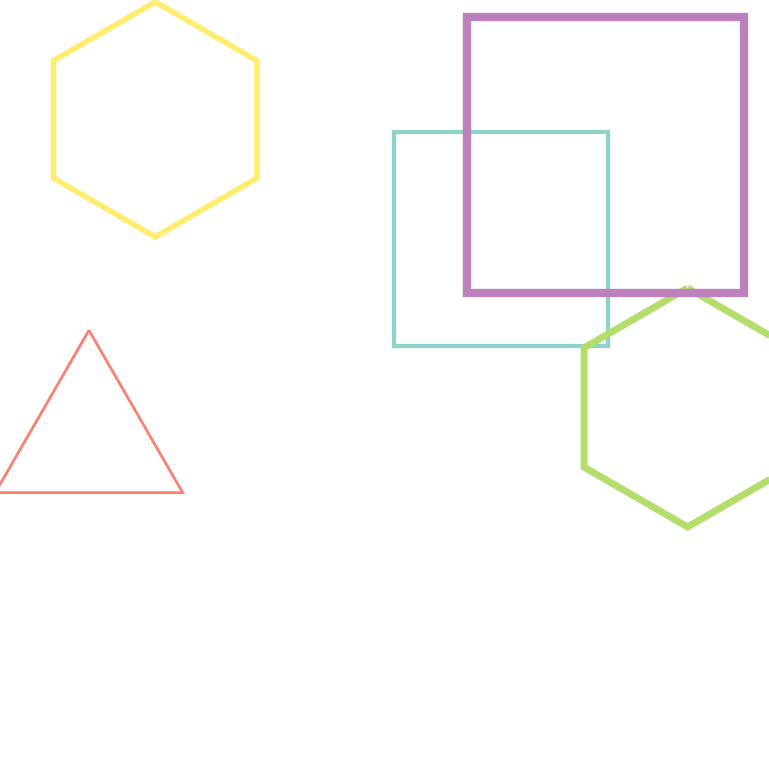[{"shape": "square", "thickness": 1.5, "radius": 0.69, "center": [0.65, 0.689]}, {"shape": "triangle", "thickness": 1, "radius": 0.7, "center": [0.115, 0.431]}, {"shape": "hexagon", "thickness": 2.5, "radius": 0.78, "center": [0.893, 0.471]}, {"shape": "square", "thickness": 3, "radius": 0.9, "center": [0.786, 0.799]}, {"shape": "hexagon", "thickness": 2, "radius": 0.76, "center": [0.202, 0.845]}]